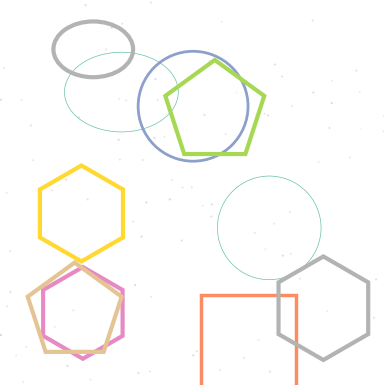[{"shape": "oval", "thickness": 0.5, "radius": 0.74, "center": [0.315, 0.761]}, {"shape": "circle", "thickness": 0.5, "radius": 0.67, "center": [0.699, 0.408]}, {"shape": "square", "thickness": 2.5, "radius": 0.62, "center": [0.647, 0.111]}, {"shape": "circle", "thickness": 2, "radius": 0.71, "center": [0.502, 0.724]}, {"shape": "hexagon", "thickness": 3, "radius": 0.6, "center": [0.215, 0.187]}, {"shape": "pentagon", "thickness": 3, "radius": 0.68, "center": [0.558, 0.709]}, {"shape": "hexagon", "thickness": 3, "radius": 0.62, "center": [0.212, 0.446]}, {"shape": "pentagon", "thickness": 3, "radius": 0.64, "center": [0.194, 0.19]}, {"shape": "hexagon", "thickness": 3, "radius": 0.67, "center": [0.84, 0.199]}, {"shape": "oval", "thickness": 3, "radius": 0.52, "center": [0.242, 0.872]}]